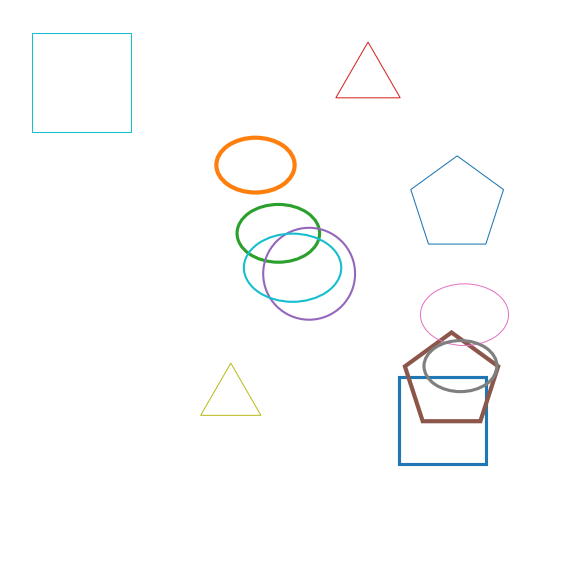[{"shape": "pentagon", "thickness": 0.5, "radius": 0.42, "center": [0.792, 0.645]}, {"shape": "square", "thickness": 1.5, "radius": 0.38, "center": [0.766, 0.271]}, {"shape": "oval", "thickness": 2, "radius": 0.34, "center": [0.442, 0.713]}, {"shape": "oval", "thickness": 1.5, "radius": 0.36, "center": [0.482, 0.595]}, {"shape": "triangle", "thickness": 0.5, "radius": 0.32, "center": [0.637, 0.862]}, {"shape": "circle", "thickness": 1, "radius": 0.4, "center": [0.535, 0.525]}, {"shape": "pentagon", "thickness": 2, "radius": 0.42, "center": [0.782, 0.338]}, {"shape": "oval", "thickness": 0.5, "radius": 0.38, "center": [0.804, 0.454]}, {"shape": "oval", "thickness": 1.5, "radius": 0.32, "center": [0.797, 0.365]}, {"shape": "triangle", "thickness": 0.5, "radius": 0.3, "center": [0.4, 0.31]}, {"shape": "square", "thickness": 0.5, "radius": 0.43, "center": [0.142, 0.857]}, {"shape": "oval", "thickness": 1, "radius": 0.42, "center": [0.507, 0.536]}]